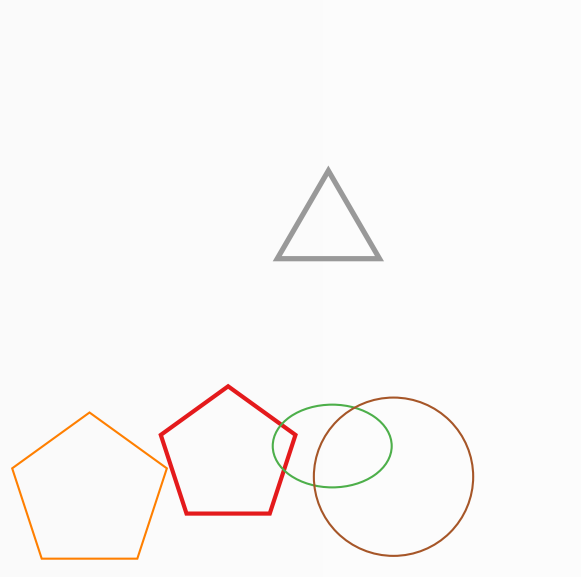[{"shape": "pentagon", "thickness": 2, "radius": 0.61, "center": [0.392, 0.208]}, {"shape": "oval", "thickness": 1, "radius": 0.51, "center": [0.572, 0.227]}, {"shape": "pentagon", "thickness": 1, "radius": 0.7, "center": [0.154, 0.145]}, {"shape": "circle", "thickness": 1, "radius": 0.69, "center": [0.677, 0.174]}, {"shape": "triangle", "thickness": 2.5, "radius": 0.51, "center": [0.565, 0.602]}]